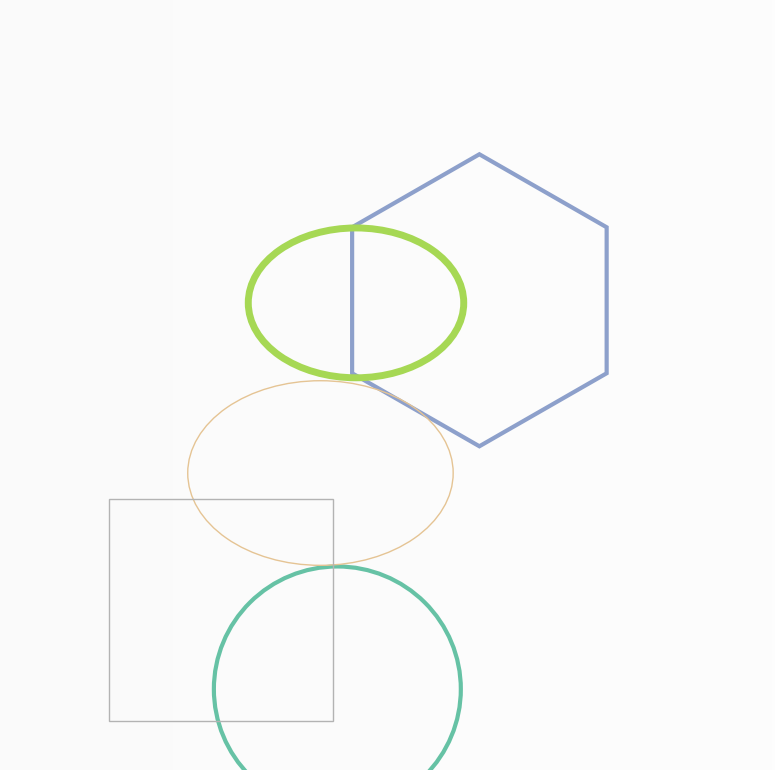[{"shape": "circle", "thickness": 1.5, "radius": 0.8, "center": [0.435, 0.105]}, {"shape": "hexagon", "thickness": 1.5, "radius": 0.95, "center": [0.619, 0.61]}, {"shape": "oval", "thickness": 2.5, "radius": 0.7, "center": [0.459, 0.607]}, {"shape": "oval", "thickness": 0.5, "radius": 0.86, "center": [0.413, 0.386]}, {"shape": "square", "thickness": 0.5, "radius": 0.72, "center": [0.286, 0.208]}]